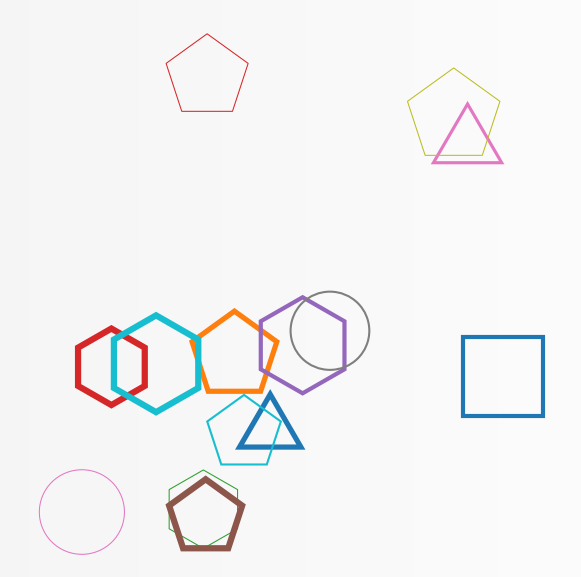[{"shape": "square", "thickness": 2, "radius": 0.34, "center": [0.866, 0.348]}, {"shape": "triangle", "thickness": 2.5, "radius": 0.3, "center": [0.465, 0.255]}, {"shape": "pentagon", "thickness": 2.5, "radius": 0.38, "center": [0.403, 0.384]}, {"shape": "hexagon", "thickness": 0.5, "radius": 0.34, "center": [0.35, 0.117]}, {"shape": "hexagon", "thickness": 3, "radius": 0.33, "center": [0.192, 0.364]}, {"shape": "pentagon", "thickness": 0.5, "radius": 0.37, "center": [0.356, 0.866]}, {"shape": "hexagon", "thickness": 2, "radius": 0.42, "center": [0.521, 0.401]}, {"shape": "pentagon", "thickness": 3, "radius": 0.33, "center": [0.354, 0.103]}, {"shape": "triangle", "thickness": 1.5, "radius": 0.34, "center": [0.804, 0.751]}, {"shape": "circle", "thickness": 0.5, "radius": 0.37, "center": [0.141, 0.113]}, {"shape": "circle", "thickness": 1, "radius": 0.34, "center": [0.568, 0.426]}, {"shape": "pentagon", "thickness": 0.5, "radius": 0.42, "center": [0.781, 0.798]}, {"shape": "pentagon", "thickness": 1, "radius": 0.33, "center": [0.42, 0.249]}, {"shape": "hexagon", "thickness": 3, "radius": 0.42, "center": [0.269, 0.369]}]